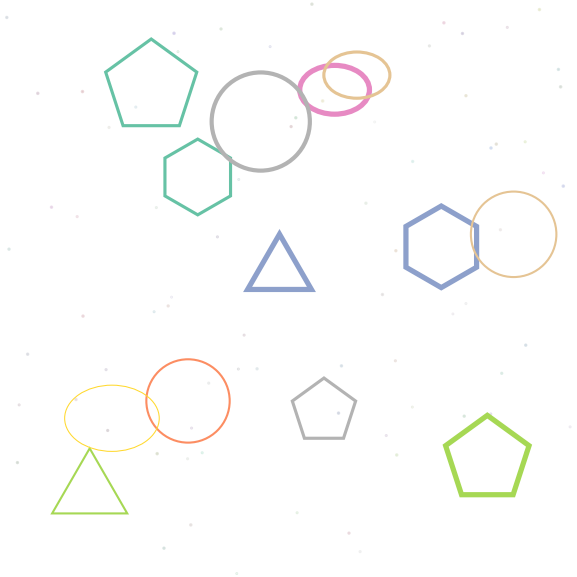[{"shape": "hexagon", "thickness": 1.5, "radius": 0.33, "center": [0.342, 0.693]}, {"shape": "pentagon", "thickness": 1.5, "radius": 0.41, "center": [0.262, 0.849]}, {"shape": "circle", "thickness": 1, "radius": 0.36, "center": [0.326, 0.305]}, {"shape": "triangle", "thickness": 2.5, "radius": 0.32, "center": [0.484, 0.53]}, {"shape": "hexagon", "thickness": 2.5, "radius": 0.35, "center": [0.764, 0.572]}, {"shape": "oval", "thickness": 2.5, "radius": 0.3, "center": [0.579, 0.844]}, {"shape": "pentagon", "thickness": 2.5, "radius": 0.38, "center": [0.844, 0.204]}, {"shape": "triangle", "thickness": 1, "radius": 0.38, "center": [0.155, 0.148]}, {"shape": "oval", "thickness": 0.5, "radius": 0.41, "center": [0.194, 0.275]}, {"shape": "oval", "thickness": 1.5, "radius": 0.29, "center": [0.618, 0.869]}, {"shape": "circle", "thickness": 1, "radius": 0.37, "center": [0.889, 0.593]}, {"shape": "circle", "thickness": 2, "radius": 0.43, "center": [0.452, 0.789]}, {"shape": "pentagon", "thickness": 1.5, "radius": 0.29, "center": [0.561, 0.287]}]